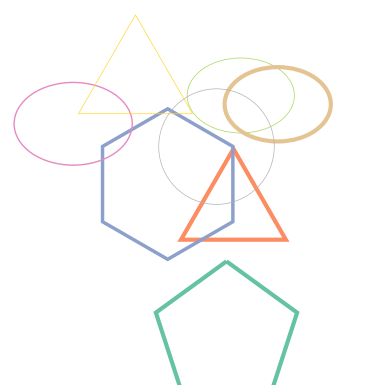[{"shape": "pentagon", "thickness": 3, "radius": 0.96, "center": [0.588, 0.128]}, {"shape": "triangle", "thickness": 3, "radius": 0.79, "center": [0.606, 0.456]}, {"shape": "hexagon", "thickness": 2.5, "radius": 0.98, "center": [0.436, 0.522]}, {"shape": "oval", "thickness": 1, "radius": 0.77, "center": [0.19, 0.678]}, {"shape": "oval", "thickness": 0.5, "radius": 0.7, "center": [0.625, 0.752]}, {"shape": "triangle", "thickness": 0.5, "radius": 0.86, "center": [0.352, 0.79]}, {"shape": "oval", "thickness": 3, "radius": 0.69, "center": [0.721, 0.729]}, {"shape": "circle", "thickness": 0.5, "radius": 0.75, "center": [0.562, 0.619]}]